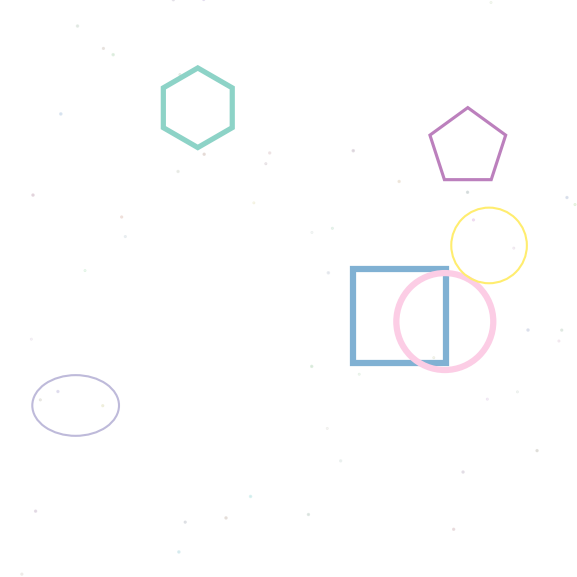[{"shape": "hexagon", "thickness": 2.5, "radius": 0.34, "center": [0.342, 0.813]}, {"shape": "oval", "thickness": 1, "radius": 0.38, "center": [0.131, 0.297]}, {"shape": "square", "thickness": 3, "radius": 0.4, "center": [0.692, 0.452]}, {"shape": "circle", "thickness": 3, "radius": 0.42, "center": [0.77, 0.442]}, {"shape": "pentagon", "thickness": 1.5, "radius": 0.34, "center": [0.81, 0.744]}, {"shape": "circle", "thickness": 1, "radius": 0.33, "center": [0.847, 0.574]}]